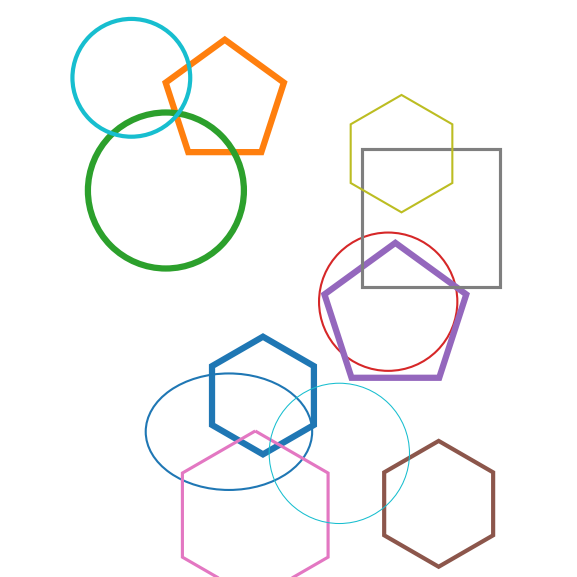[{"shape": "hexagon", "thickness": 3, "radius": 0.51, "center": [0.455, 0.314]}, {"shape": "oval", "thickness": 1, "radius": 0.72, "center": [0.396, 0.252]}, {"shape": "pentagon", "thickness": 3, "radius": 0.54, "center": [0.389, 0.823]}, {"shape": "circle", "thickness": 3, "radius": 0.68, "center": [0.287, 0.669]}, {"shape": "circle", "thickness": 1, "radius": 0.6, "center": [0.672, 0.477]}, {"shape": "pentagon", "thickness": 3, "radius": 0.65, "center": [0.685, 0.449]}, {"shape": "hexagon", "thickness": 2, "radius": 0.54, "center": [0.76, 0.127]}, {"shape": "hexagon", "thickness": 1.5, "radius": 0.73, "center": [0.442, 0.107]}, {"shape": "square", "thickness": 1.5, "radius": 0.6, "center": [0.746, 0.622]}, {"shape": "hexagon", "thickness": 1, "radius": 0.51, "center": [0.695, 0.733]}, {"shape": "circle", "thickness": 0.5, "radius": 0.61, "center": [0.588, 0.214]}, {"shape": "circle", "thickness": 2, "radius": 0.51, "center": [0.227, 0.864]}]